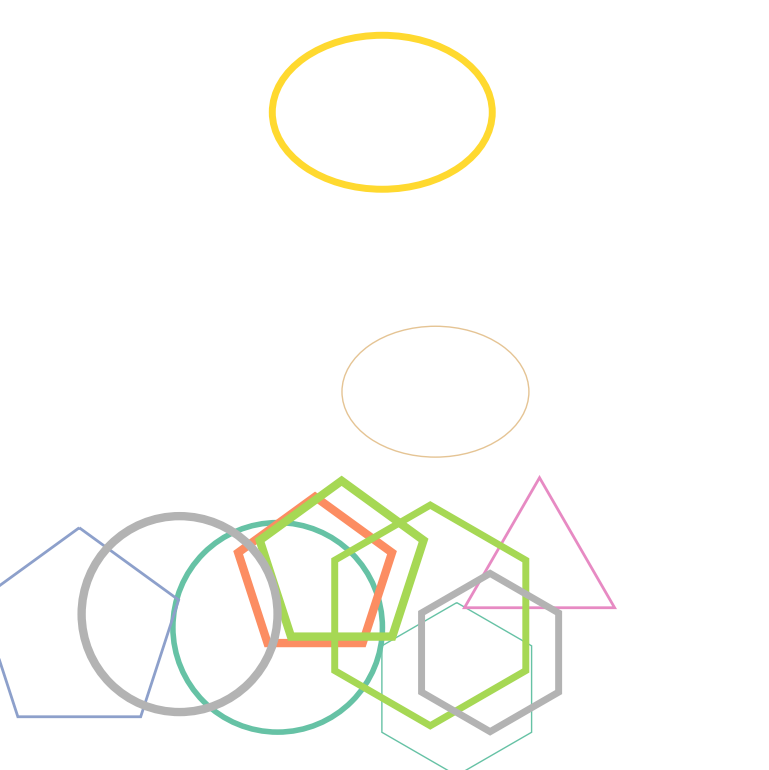[{"shape": "hexagon", "thickness": 0.5, "radius": 0.56, "center": [0.593, 0.105]}, {"shape": "circle", "thickness": 2, "radius": 0.68, "center": [0.361, 0.185]}, {"shape": "pentagon", "thickness": 3, "radius": 0.53, "center": [0.409, 0.25]}, {"shape": "pentagon", "thickness": 1, "radius": 0.68, "center": [0.103, 0.179]}, {"shape": "triangle", "thickness": 1, "radius": 0.56, "center": [0.701, 0.267]}, {"shape": "pentagon", "thickness": 3, "radius": 0.56, "center": [0.444, 0.264]}, {"shape": "hexagon", "thickness": 2.5, "radius": 0.72, "center": [0.559, 0.201]}, {"shape": "oval", "thickness": 2.5, "radius": 0.71, "center": [0.496, 0.854]}, {"shape": "oval", "thickness": 0.5, "radius": 0.61, "center": [0.566, 0.491]}, {"shape": "circle", "thickness": 3, "radius": 0.64, "center": [0.233, 0.202]}, {"shape": "hexagon", "thickness": 2.5, "radius": 0.51, "center": [0.637, 0.153]}]